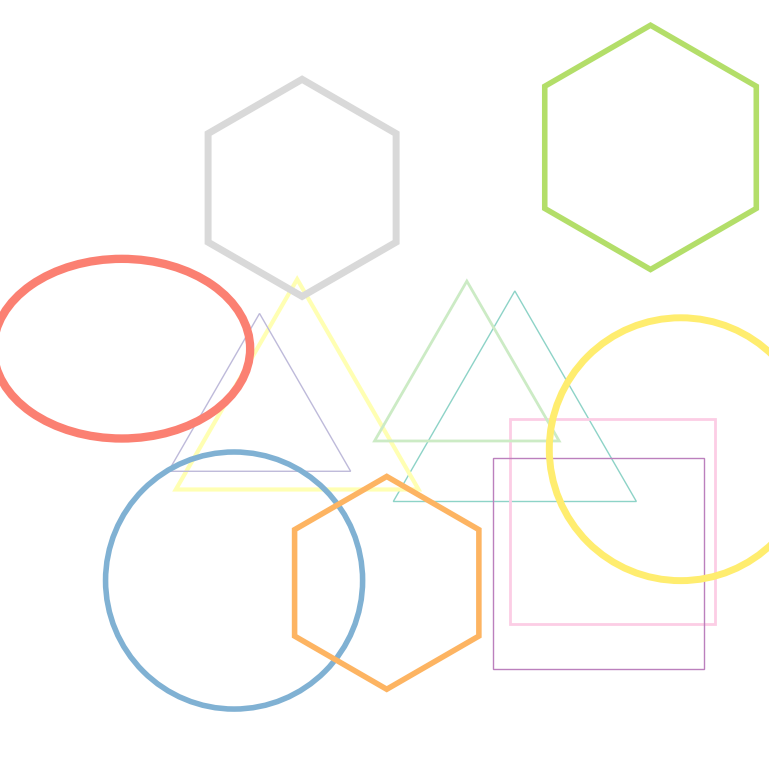[{"shape": "triangle", "thickness": 0.5, "radius": 0.91, "center": [0.669, 0.44]}, {"shape": "triangle", "thickness": 1.5, "radius": 0.91, "center": [0.386, 0.455]}, {"shape": "triangle", "thickness": 0.5, "radius": 0.68, "center": [0.337, 0.456]}, {"shape": "oval", "thickness": 3, "radius": 0.83, "center": [0.158, 0.547]}, {"shape": "circle", "thickness": 2, "radius": 0.83, "center": [0.304, 0.246]}, {"shape": "hexagon", "thickness": 2, "radius": 0.69, "center": [0.502, 0.243]}, {"shape": "hexagon", "thickness": 2, "radius": 0.79, "center": [0.845, 0.809]}, {"shape": "square", "thickness": 1, "radius": 0.67, "center": [0.795, 0.322]}, {"shape": "hexagon", "thickness": 2.5, "radius": 0.7, "center": [0.392, 0.756]}, {"shape": "square", "thickness": 0.5, "radius": 0.68, "center": [0.777, 0.268]}, {"shape": "triangle", "thickness": 1, "radius": 0.69, "center": [0.606, 0.496]}, {"shape": "circle", "thickness": 2.5, "radius": 0.85, "center": [0.884, 0.417]}]